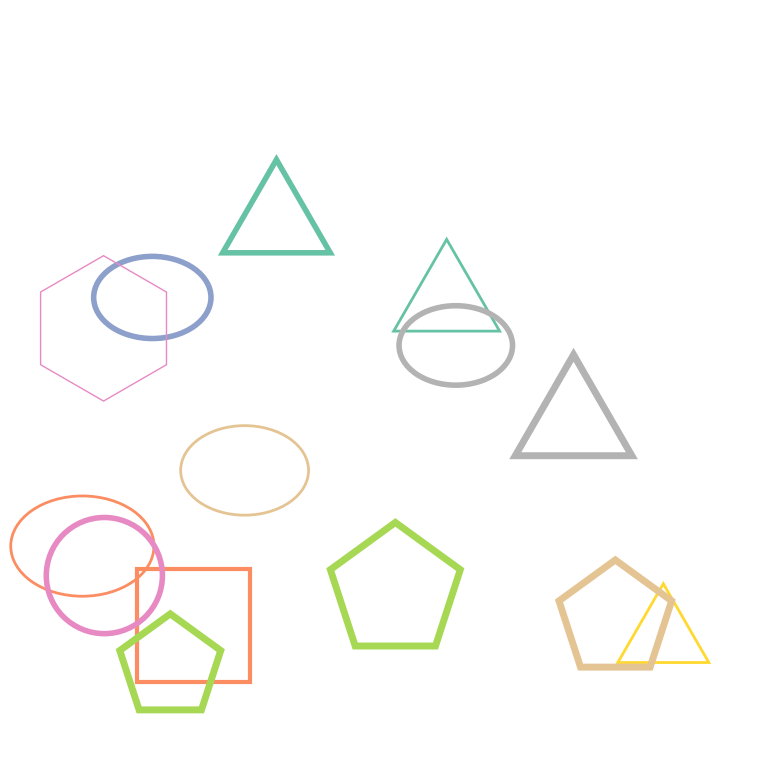[{"shape": "triangle", "thickness": 2, "radius": 0.4, "center": [0.359, 0.712]}, {"shape": "triangle", "thickness": 1, "radius": 0.4, "center": [0.58, 0.61]}, {"shape": "oval", "thickness": 1, "radius": 0.47, "center": [0.107, 0.291]}, {"shape": "square", "thickness": 1.5, "radius": 0.37, "center": [0.251, 0.188]}, {"shape": "oval", "thickness": 2, "radius": 0.38, "center": [0.198, 0.614]}, {"shape": "hexagon", "thickness": 0.5, "radius": 0.47, "center": [0.134, 0.574]}, {"shape": "circle", "thickness": 2, "radius": 0.38, "center": [0.136, 0.253]}, {"shape": "pentagon", "thickness": 2.5, "radius": 0.34, "center": [0.221, 0.134]}, {"shape": "pentagon", "thickness": 2.5, "radius": 0.44, "center": [0.513, 0.233]}, {"shape": "triangle", "thickness": 1, "radius": 0.34, "center": [0.861, 0.174]}, {"shape": "pentagon", "thickness": 2.5, "radius": 0.38, "center": [0.799, 0.196]}, {"shape": "oval", "thickness": 1, "radius": 0.42, "center": [0.318, 0.389]}, {"shape": "triangle", "thickness": 2.5, "radius": 0.44, "center": [0.745, 0.452]}, {"shape": "oval", "thickness": 2, "radius": 0.37, "center": [0.592, 0.551]}]